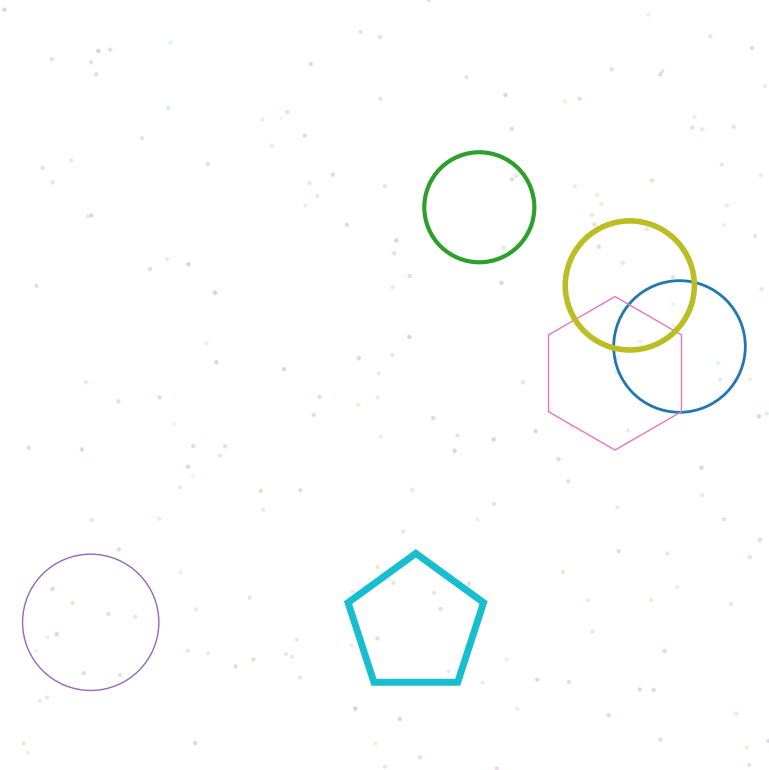[{"shape": "circle", "thickness": 1, "radius": 0.43, "center": [0.882, 0.55]}, {"shape": "circle", "thickness": 1.5, "radius": 0.36, "center": [0.622, 0.731]}, {"shape": "circle", "thickness": 0.5, "radius": 0.44, "center": [0.118, 0.192]}, {"shape": "hexagon", "thickness": 0.5, "radius": 0.5, "center": [0.799, 0.515]}, {"shape": "circle", "thickness": 2, "radius": 0.42, "center": [0.818, 0.629]}, {"shape": "pentagon", "thickness": 2.5, "radius": 0.46, "center": [0.54, 0.189]}]